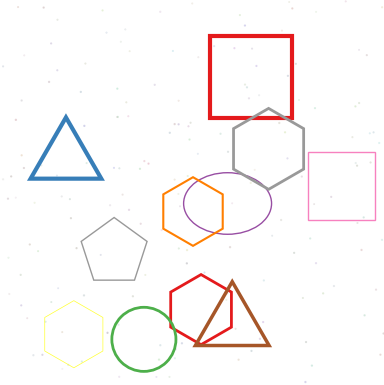[{"shape": "square", "thickness": 3, "radius": 0.53, "center": [0.652, 0.8]}, {"shape": "hexagon", "thickness": 2, "radius": 0.46, "center": [0.522, 0.196]}, {"shape": "triangle", "thickness": 3, "radius": 0.53, "center": [0.171, 0.589]}, {"shape": "circle", "thickness": 2, "radius": 0.42, "center": [0.374, 0.119]}, {"shape": "oval", "thickness": 1, "radius": 0.57, "center": [0.591, 0.471]}, {"shape": "hexagon", "thickness": 1.5, "radius": 0.45, "center": [0.501, 0.451]}, {"shape": "hexagon", "thickness": 0.5, "radius": 0.44, "center": [0.192, 0.132]}, {"shape": "triangle", "thickness": 2.5, "radius": 0.55, "center": [0.603, 0.158]}, {"shape": "square", "thickness": 1, "radius": 0.44, "center": [0.887, 0.517]}, {"shape": "hexagon", "thickness": 2, "radius": 0.53, "center": [0.698, 0.613]}, {"shape": "pentagon", "thickness": 1, "radius": 0.45, "center": [0.296, 0.345]}]